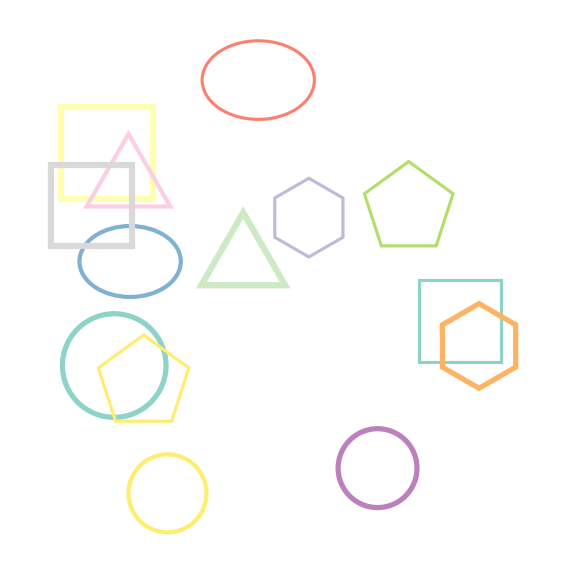[{"shape": "circle", "thickness": 2.5, "radius": 0.45, "center": [0.198, 0.366]}, {"shape": "square", "thickness": 1.5, "radius": 0.35, "center": [0.797, 0.444]}, {"shape": "square", "thickness": 3, "radius": 0.4, "center": [0.185, 0.734]}, {"shape": "hexagon", "thickness": 1.5, "radius": 0.34, "center": [0.535, 0.622]}, {"shape": "oval", "thickness": 1.5, "radius": 0.49, "center": [0.447, 0.86]}, {"shape": "oval", "thickness": 2, "radius": 0.44, "center": [0.225, 0.546]}, {"shape": "hexagon", "thickness": 2.5, "radius": 0.37, "center": [0.829, 0.4]}, {"shape": "pentagon", "thickness": 1.5, "radius": 0.4, "center": [0.708, 0.639]}, {"shape": "triangle", "thickness": 2, "radius": 0.42, "center": [0.223, 0.683]}, {"shape": "square", "thickness": 3, "radius": 0.35, "center": [0.158, 0.643]}, {"shape": "circle", "thickness": 2.5, "radius": 0.34, "center": [0.654, 0.189]}, {"shape": "triangle", "thickness": 3, "radius": 0.42, "center": [0.421, 0.547]}, {"shape": "circle", "thickness": 2, "radius": 0.34, "center": [0.29, 0.145]}, {"shape": "pentagon", "thickness": 1.5, "radius": 0.41, "center": [0.249, 0.337]}]